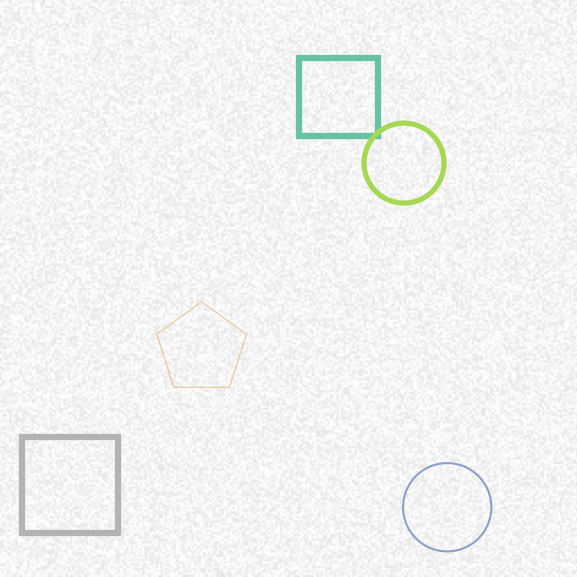[{"shape": "square", "thickness": 3, "radius": 0.34, "center": [0.586, 0.831]}, {"shape": "circle", "thickness": 1, "radius": 0.38, "center": [0.774, 0.121]}, {"shape": "circle", "thickness": 2.5, "radius": 0.35, "center": [0.7, 0.717]}, {"shape": "pentagon", "thickness": 0.5, "radius": 0.41, "center": [0.349, 0.395]}, {"shape": "square", "thickness": 3, "radius": 0.41, "center": [0.121, 0.159]}]